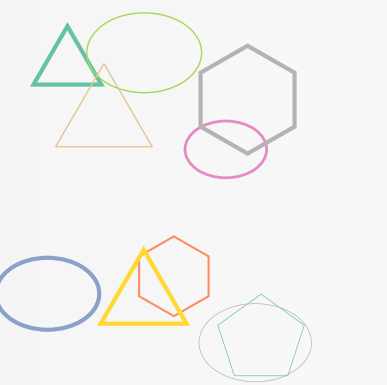[{"shape": "pentagon", "thickness": 0.5, "radius": 0.59, "center": [0.674, 0.119]}, {"shape": "triangle", "thickness": 3, "radius": 0.51, "center": [0.174, 0.831]}, {"shape": "hexagon", "thickness": 1.5, "radius": 0.52, "center": [0.449, 0.282]}, {"shape": "oval", "thickness": 3, "radius": 0.67, "center": [0.123, 0.237]}, {"shape": "oval", "thickness": 2, "radius": 0.53, "center": [0.583, 0.612]}, {"shape": "oval", "thickness": 1, "radius": 0.74, "center": [0.372, 0.863]}, {"shape": "triangle", "thickness": 3, "radius": 0.64, "center": [0.371, 0.223]}, {"shape": "triangle", "thickness": 1, "radius": 0.72, "center": [0.268, 0.691]}, {"shape": "oval", "thickness": 0.5, "radius": 0.73, "center": [0.659, 0.11]}, {"shape": "hexagon", "thickness": 3, "radius": 0.7, "center": [0.639, 0.741]}]